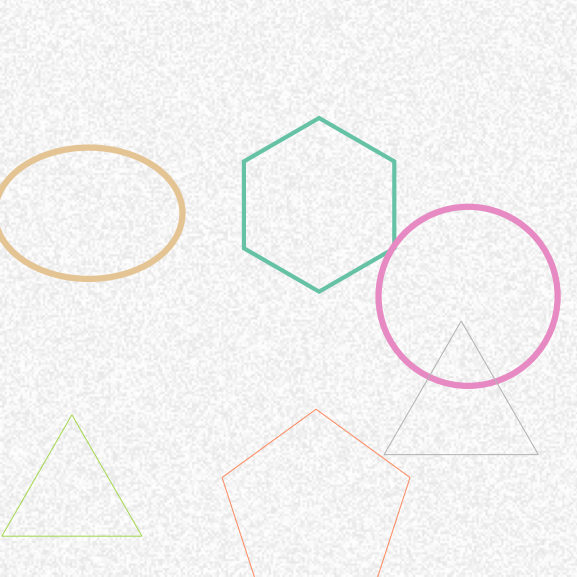[{"shape": "hexagon", "thickness": 2, "radius": 0.75, "center": [0.553, 0.644]}, {"shape": "pentagon", "thickness": 0.5, "radius": 0.86, "center": [0.547, 0.119]}, {"shape": "circle", "thickness": 3, "radius": 0.78, "center": [0.811, 0.486]}, {"shape": "triangle", "thickness": 0.5, "radius": 0.7, "center": [0.125, 0.141]}, {"shape": "oval", "thickness": 3, "radius": 0.81, "center": [0.154, 0.63]}, {"shape": "triangle", "thickness": 0.5, "radius": 0.77, "center": [0.799, 0.289]}]